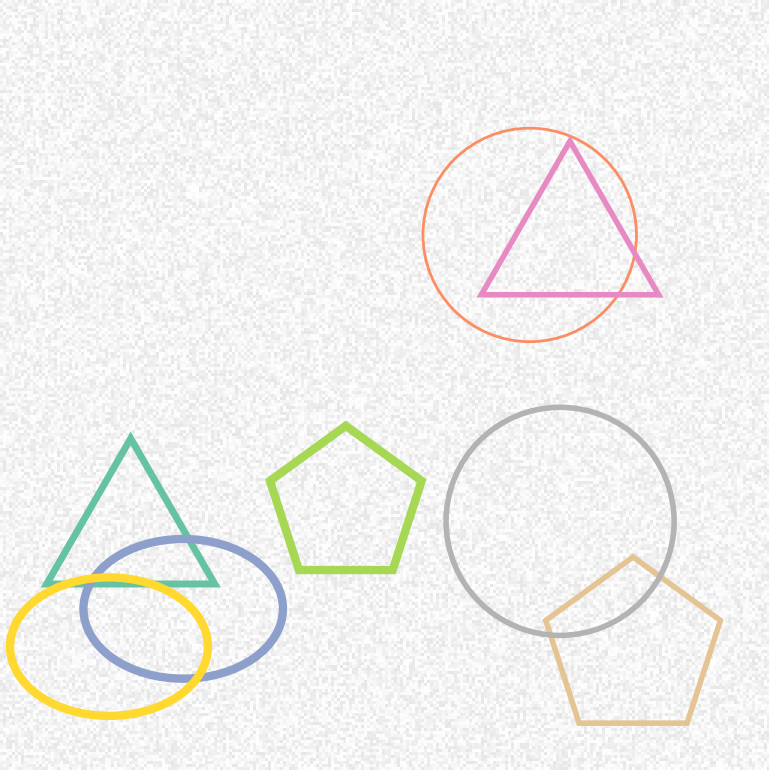[{"shape": "triangle", "thickness": 2.5, "radius": 0.63, "center": [0.17, 0.305]}, {"shape": "circle", "thickness": 1, "radius": 0.69, "center": [0.688, 0.695]}, {"shape": "oval", "thickness": 3, "radius": 0.65, "center": [0.238, 0.209]}, {"shape": "triangle", "thickness": 2, "radius": 0.66, "center": [0.74, 0.684]}, {"shape": "pentagon", "thickness": 3, "radius": 0.52, "center": [0.449, 0.343]}, {"shape": "oval", "thickness": 3, "radius": 0.64, "center": [0.142, 0.16]}, {"shape": "pentagon", "thickness": 2, "radius": 0.6, "center": [0.822, 0.157]}, {"shape": "circle", "thickness": 2, "radius": 0.74, "center": [0.727, 0.323]}]